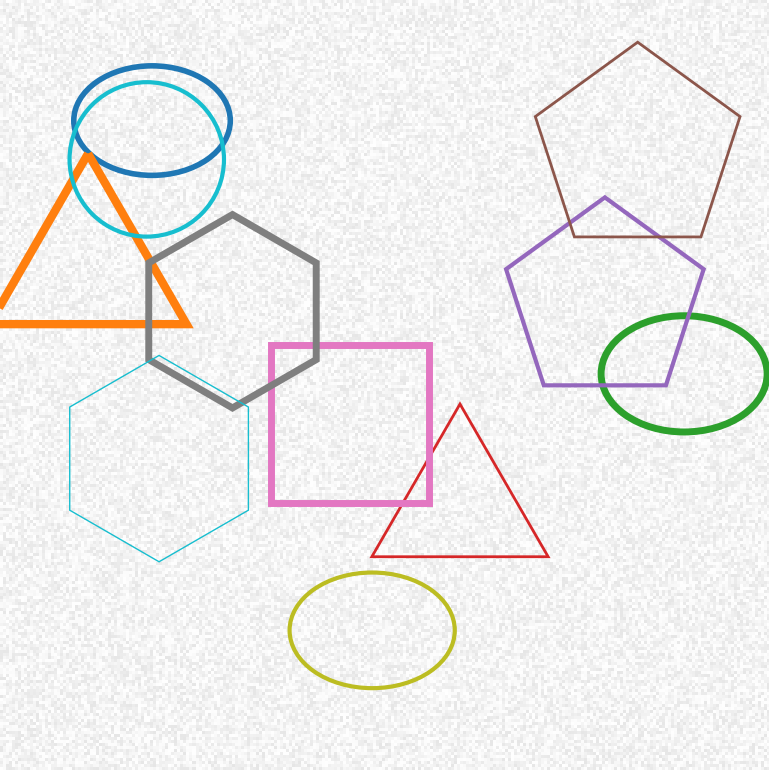[{"shape": "oval", "thickness": 2, "radius": 0.51, "center": [0.197, 0.843]}, {"shape": "triangle", "thickness": 3, "radius": 0.74, "center": [0.114, 0.653]}, {"shape": "oval", "thickness": 2.5, "radius": 0.54, "center": [0.888, 0.514]}, {"shape": "triangle", "thickness": 1, "radius": 0.66, "center": [0.597, 0.343]}, {"shape": "pentagon", "thickness": 1.5, "radius": 0.67, "center": [0.786, 0.609]}, {"shape": "pentagon", "thickness": 1, "radius": 0.7, "center": [0.828, 0.805]}, {"shape": "square", "thickness": 2.5, "radius": 0.51, "center": [0.455, 0.449]}, {"shape": "hexagon", "thickness": 2.5, "radius": 0.63, "center": [0.302, 0.596]}, {"shape": "oval", "thickness": 1.5, "radius": 0.54, "center": [0.483, 0.181]}, {"shape": "circle", "thickness": 1.5, "radius": 0.5, "center": [0.191, 0.793]}, {"shape": "hexagon", "thickness": 0.5, "radius": 0.67, "center": [0.207, 0.404]}]